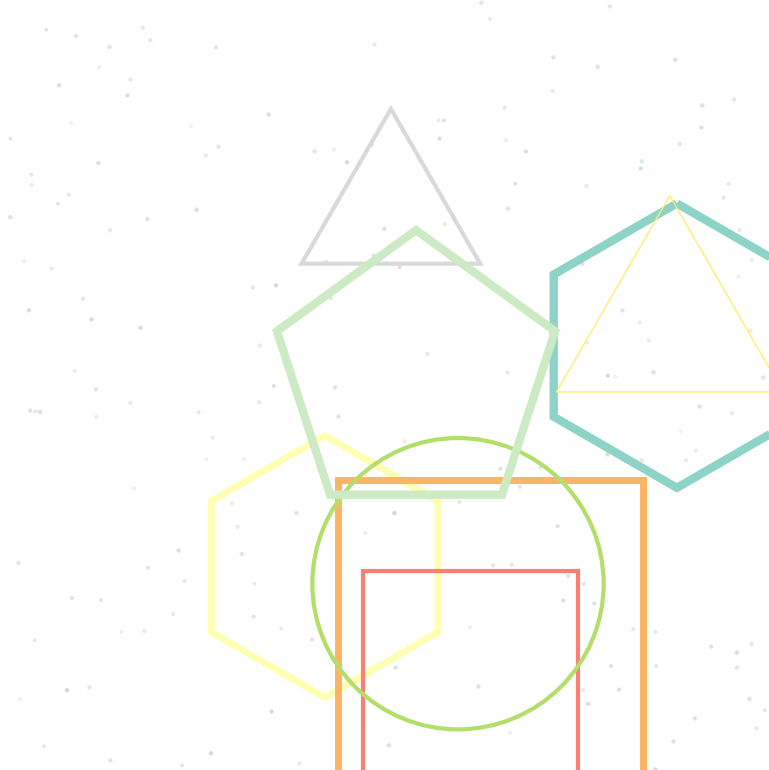[{"shape": "hexagon", "thickness": 3, "radius": 0.92, "center": [0.879, 0.551]}, {"shape": "hexagon", "thickness": 2.5, "radius": 0.85, "center": [0.422, 0.264]}, {"shape": "square", "thickness": 1.5, "radius": 0.7, "center": [0.611, 0.119]}, {"shape": "square", "thickness": 2.5, "radius": 0.99, "center": [0.637, 0.178]}, {"shape": "circle", "thickness": 1.5, "radius": 0.95, "center": [0.595, 0.242]}, {"shape": "triangle", "thickness": 1.5, "radius": 0.67, "center": [0.508, 0.725]}, {"shape": "pentagon", "thickness": 3, "radius": 0.95, "center": [0.54, 0.511]}, {"shape": "triangle", "thickness": 0.5, "radius": 0.85, "center": [0.87, 0.576]}]